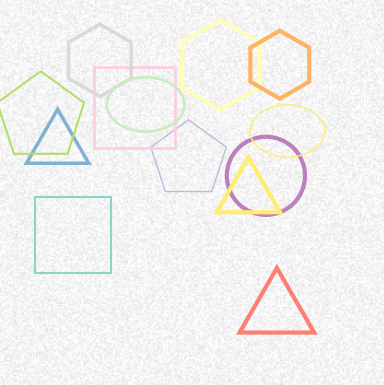[{"shape": "square", "thickness": 1.5, "radius": 0.49, "center": [0.19, 0.389]}, {"shape": "hexagon", "thickness": 2.5, "radius": 0.58, "center": [0.573, 0.831]}, {"shape": "pentagon", "thickness": 1, "radius": 0.51, "center": [0.49, 0.586]}, {"shape": "triangle", "thickness": 3, "radius": 0.56, "center": [0.719, 0.192]}, {"shape": "triangle", "thickness": 2.5, "radius": 0.47, "center": [0.15, 0.623]}, {"shape": "hexagon", "thickness": 3, "radius": 0.44, "center": [0.727, 0.832]}, {"shape": "pentagon", "thickness": 1.5, "radius": 0.59, "center": [0.106, 0.696]}, {"shape": "square", "thickness": 2, "radius": 0.52, "center": [0.349, 0.721]}, {"shape": "hexagon", "thickness": 2.5, "radius": 0.47, "center": [0.259, 0.843]}, {"shape": "circle", "thickness": 3, "radius": 0.51, "center": [0.691, 0.543]}, {"shape": "oval", "thickness": 2, "radius": 0.5, "center": [0.378, 0.729]}, {"shape": "triangle", "thickness": 3, "radius": 0.48, "center": [0.645, 0.496]}, {"shape": "oval", "thickness": 1, "radius": 0.49, "center": [0.747, 0.66]}]